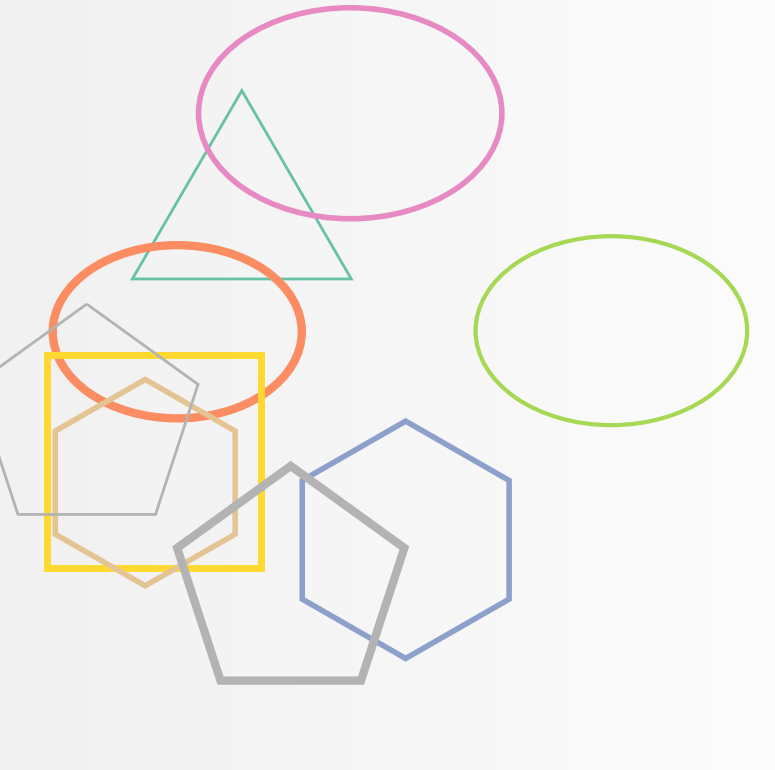[{"shape": "triangle", "thickness": 1, "radius": 0.82, "center": [0.312, 0.719]}, {"shape": "oval", "thickness": 3, "radius": 0.8, "center": [0.229, 0.569]}, {"shape": "hexagon", "thickness": 2, "radius": 0.77, "center": [0.523, 0.299]}, {"shape": "oval", "thickness": 2, "radius": 0.98, "center": [0.452, 0.853]}, {"shape": "oval", "thickness": 1.5, "radius": 0.88, "center": [0.789, 0.571]}, {"shape": "square", "thickness": 2.5, "radius": 0.69, "center": [0.199, 0.401]}, {"shape": "hexagon", "thickness": 2, "radius": 0.67, "center": [0.187, 0.373]}, {"shape": "pentagon", "thickness": 3, "radius": 0.77, "center": [0.375, 0.241]}, {"shape": "pentagon", "thickness": 1, "radius": 0.76, "center": [0.112, 0.454]}]